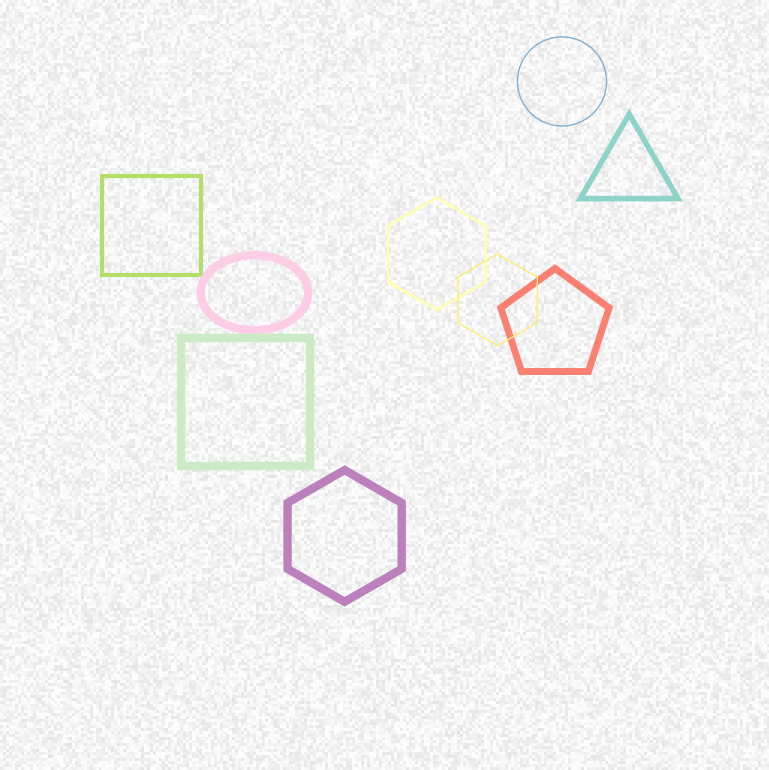[{"shape": "triangle", "thickness": 2, "radius": 0.37, "center": [0.817, 0.779]}, {"shape": "hexagon", "thickness": 1, "radius": 0.36, "center": [0.567, 0.67]}, {"shape": "pentagon", "thickness": 2.5, "radius": 0.37, "center": [0.721, 0.577]}, {"shape": "circle", "thickness": 0.5, "radius": 0.29, "center": [0.73, 0.894]}, {"shape": "square", "thickness": 1.5, "radius": 0.32, "center": [0.196, 0.707]}, {"shape": "oval", "thickness": 3, "radius": 0.35, "center": [0.33, 0.62]}, {"shape": "hexagon", "thickness": 3, "radius": 0.43, "center": [0.448, 0.304]}, {"shape": "square", "thickness": 3, "radius": 0.42, "center": [0.319, 0.478]}, {"shape": "hexagon", "thickness": 0.5, "radius": 0.3, "center": [0.646, 0.611]}]